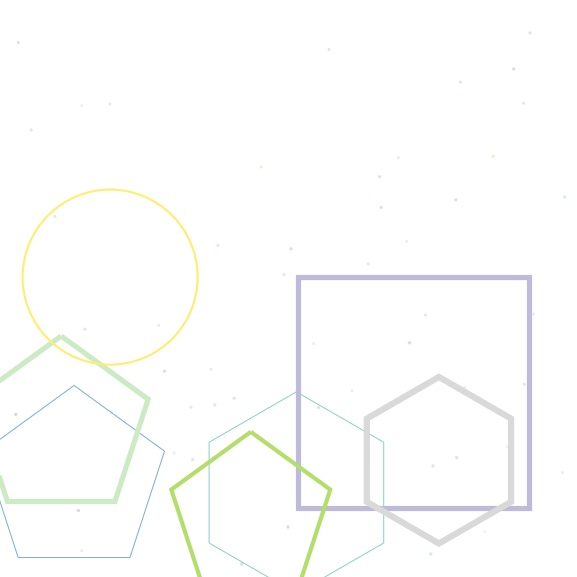[{"shape": "hexagon", "thickness": 0.5, "radius": 0.87, "center": [0.513, 0.146]}, {"shape": "square", "thickness": 2.5, "radius": 1.0, "center": [0.716, 0.319]}, {"shape": "pentagon", "thickness": 0.5, "radius": 0.82, "center": [0.128, 0.167]}, {"shape": "pentagon", "thickness": 2, "radius": 0.72, "center": [0.434, 0.107]}, {"shape": "hexagon", "thickness": 3, "radius": 0.72, "center": [0.76, 0.202]}, {"shape": "pentagon", "thickness": 2.5, "radius": 0.79, "center": [0.106, 0.259]}, {"shape": "circle", "thickness": 1, "radius": 0.76, "center": [0.191, 0.519]}]